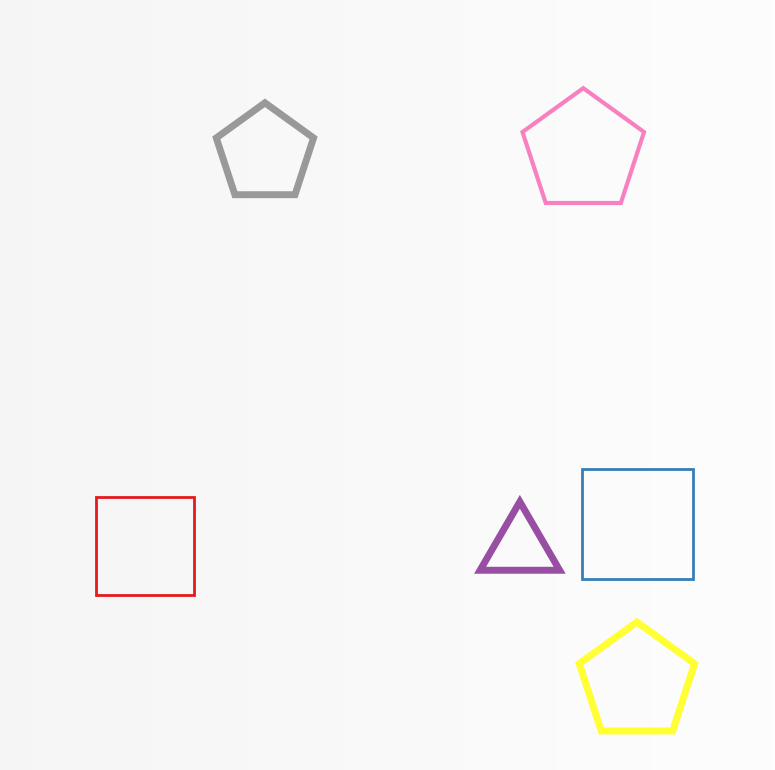[{"shape": "square", "thickness": 1, "radius": 0.32, "center": [0.188, 0.291]}, {"shape": "square", "thickness": 1, "radius": 0.36, "center": [0.822, 0.319]}, {"shape": "triangle", "thickness": 2.5, "radius": 0.3, "center": [0.671, 0.289]}, {"shape": "pentagon", "thickness": 2.5, "radius": 0.39, "center": [0.822, 0.114]}, {"shape": "pentagon", "thickness": 1.5, "radius": 0.41, "center": [0.753, 0.803]}, {"shape": "pentagon", "thickness": 2.5, "radius": 0.33, "center": [0.342, 0.801]}]